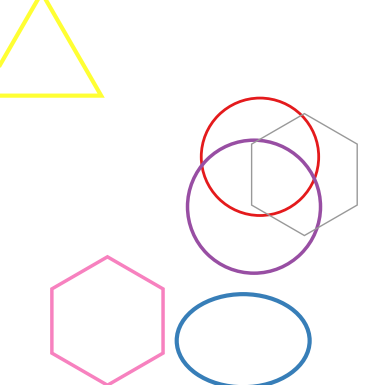[{"shape": "circle", "thickness": 2, "radius": 0.76, "center": [0.675, 0.593]}, {"shape": "oval", "thickness": 3, "radius": 0.86, "center": [0.632, 0.115]}, {"shape": "circle", "thickness": 2.5, "radius": 0.86, "center": [0.66, 0.463]}, {"shape": "triangle", "thickness": 3, "radius": 0.89, "center": [0.108, 0.841]}, {"shape": "hexagon", "thickness": 2.5, "radius": 0.83, "center": [0.279, 0.166]}, {"shape": "hexagon", "thickness": 1, "radius": 0.79, "center": [0.791, 0.547]}]